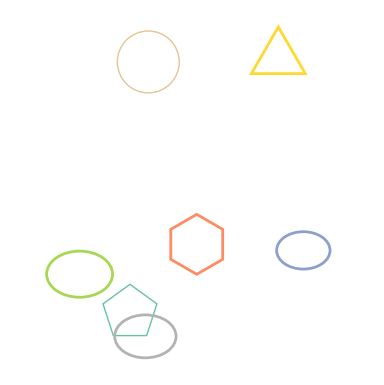[{"shape": "pentagon", "thickness": 1, "radius": 0.37, "center": [0.338, 0.188]}, {"shape": "hexagon", "thickness": 2, "radius": 0.39, "center": [0.511, 0.365]}, {"shape": "oval", "thickness": 2, "radius": 0.35, "center": [0.788, 0.35]}, {"shape": "oval", "thickness": 2, "radius": 0.43, "center": [0.207, 0.288]}, {"shape": "triangle", "thickness": 2, "radius": 0.4, "center": [0.723, 0.849]}, {"shape": "circle", "thickness": 1, "radius": 0.4, "center": [0.385, 0.839]}, {"shape": "oval", "thickness": 2, "radius": 0.4, "center": [0.378, 0.126]}]